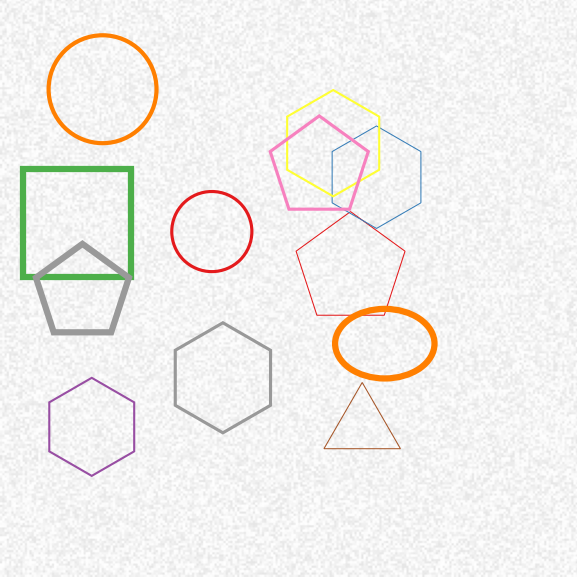[{"shape": "circle", "thickness": 1.5, "radius": 0.35, "center": [0.367, 0.598]}, {"shape": "pentagon", "thickness": 0.5, "radius": 0.5, "center": [0.607, 0.534]}, {"shape": "hexagon", "thickness": 0.5, "radius": 0.44, "center": [0.652, 0.692]}, {"shape": "square", "thickness": 3, "radius": 0.47, "center": [0.134, 0.613]}, {"shape": "hexagon", "thickness": 1, "radius": 0.42, "center": [0.159, 0.26]}, {"shape": "circle", "thickness": 2, "radius": 0.47, "center": [0.178, 0.845]}, {"shape": "oval", "thickness": 3, "radius": 0.43, "center": [0.666, 0.404]}, {"shape": "hexagon", "thickness": 1, "radius": 0.46, "center": [0.577, 0.751]}, {"shape": "triangle", "thickness": 0.5, "radius": 0.38, "center": [0.627, 0.26]}, {"shape": "pentagon", "thickness": 1.5, "radius": 0.45, "center": [0.553, 0.709]}, {"shape": "pentagon", "thickness": 3, "radius": 0.42, "center": [0.143, 0.492]}, {"shape": "hexagon", "thickness": 1.5, "radius": 0.48, "center": [0.386, 0.345]}]